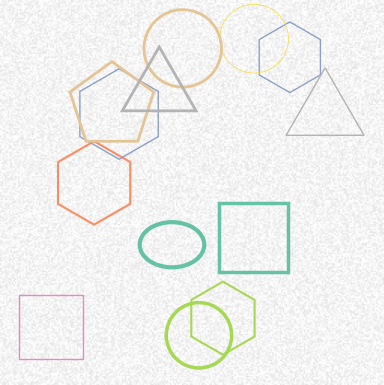[{"shape": "square", "thickness": 2.5, "radius": 0.45, "center": [0.658, 0.384]}, {"shape": "oval", "thickness": 3, "radius": 0.42, "center": [0.447, 0.364]}, {"shape": "hexagon", "thickness": 1.5, "radius": 0.54, "center": [0.244, 0.525]}, {"shape": "hexagon", "thickness": 1, "radius": 0.46, "center": [0.753, 0.851]}, {"shape": "hexagon", "thickness": 1, "radius": 0.59, "center": [0.309, 0.704]}, {"shape": "square", "thickness": 1, "radius": 0.41, "center": [0.133, 0.151]}, {"shape": "circle", "thickness": 2.5, "radius": 0.42, "center": [0.517, 0.129]}, {"shape": "hexagon", "thickness": 1.5, "radius": 0.47, "center": [0.579, 0.174]}, {"shape": "circle", "thickness": 0.5, "radius": 0.45, "center": [0.66, 0.9]}, {"shape": "circle", "thickness": 2, "radius": 0.5, "center": [0.475, 0.874]}, {"shape": "pentagon", "thickness": 2, "radius": 0.57, "center": [0.291, 0.726]}, {"shape": "triangle", "thickness": 1, "radius": 0.58, "center": [0.844, 0.707]}, {"shape": "triangle", "thickness": 2, "radius": 0.55, "center": [0.414, 0.767]}]